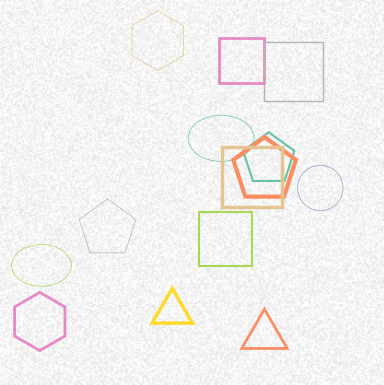[{"shape": "oval", "thickness": 0.5, "radius": 0.43, "center": [0.574, 0.641]}, {"shape": "pentagon", "thickness": 1.5, "radius": 0.35, "center": [0.698, 0.587]}, {"shape": "pentagon", "thickness": 3, "radius": 0.43, "center": [0.687, 0.558]}, {"shape": "triangle", "thickness": 2, "radius": 0.34, "center": [0.687, 0.129]}, {"shape": "circle", "thickness": 0.5, "radius": 0.3, "center": [0.832, 0.512]}, {"shape": "hexagon", "thickness": 2, "radius": 0.38, "center": [0.103, 0.165]}, {"shape": "square", "thickness": 2, "radius": 0.3, "center": [0.627, 0.843]}, {"shape": "oval", "thickness": 0.5, "radius": 0.39, "center": [0.108, 0.311]}, {"shape": "square", "thickness": 1.5, "radius": 0.35, "center": [0.586, 0.379]}, {"shape": "triangle", "thickness": 2.5, "radius": 0.3, "center": [0.448, 0.191]}, {"shape": "square", "thickness": 2.5, "radius": 0.39, "center": [0.654, 0.541]}, {"shape": "hexagon", "thickness": 0.5, "radius": 0.39, "center": [0.41, 0.894]}, {"shape": "pentagon", "thickness": 0.5, "radius": 0.39, "center": [0.279, 0.406]}, {"shape": "square", "thickness": 1, "radius": 0.39, "center": [0.762, 0.813]}]